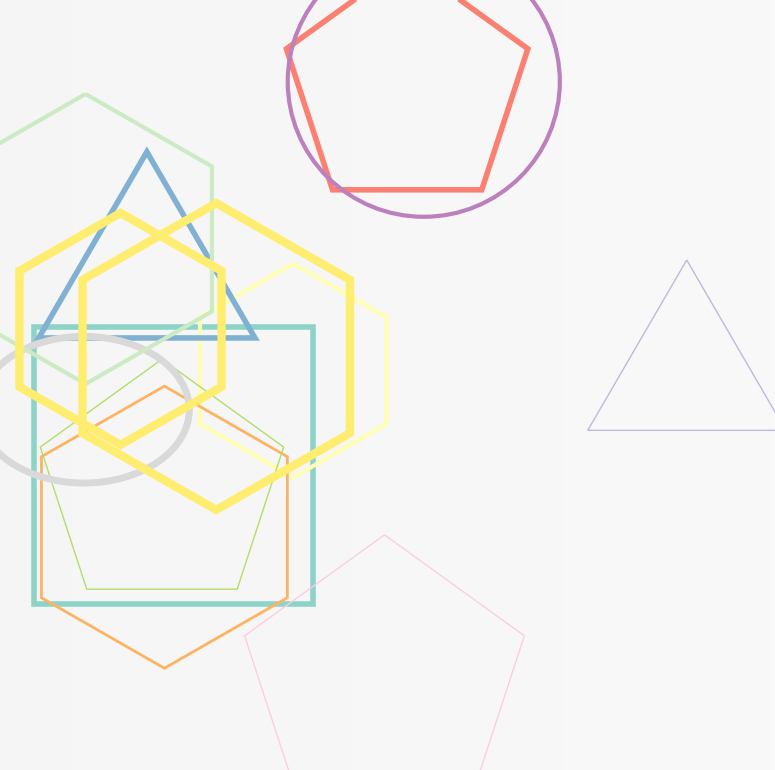[{"shape": "square", "thickness": 2, "radius": 0.9, "center": [0.224, 0.395]}, {"shape": "hexagon", "thickness": 1.5, "radius": 0.69, "center": [0.378, 0.519]}, {"shape": "triangle", "thickness": 0.5, "radius": 0.74, "center": [0.886, 0.515]}, {"shape": "pentagon", "thickness": 2, "radius": 0.82, "center": [0.525, 0.886]}, {"shape": "triangle", "thickness": 2, "radius": 0.81, "center": [0.189, 0.642]}, {"shape": "hexagon", "thickness": 1, "radius": 0.92, "center": [0.212, 0.315]}, {"shape": "pentagon", "thickness": 0.5, "radius": 0.83, "center": [0.209, 0.368]}, {"shape": "pentagon", "thickness": 0.5, "radius": 0.95, "center": [0.496, 0.116]}, {"shape": "oval", "thickness": 2.5, "radius": 0.68, "center": [0.108, 0.468]}, {"shape": "circle", "thickness": 1.5, "radius": 0.88, "center": [0.547, 0.894]}, {"shape": "hexagon", "thickness": 1.5, "radius": 0.94, "center": [0.11, 0.69]}, {"shape": "hexagon", "thickness": 3, "radius": 0.75, "center": [0.155, 0.573]}, {"shape": "hexagon", "thickness": 3, "radius": 1.0, "center": [0.279, 0.537]}]